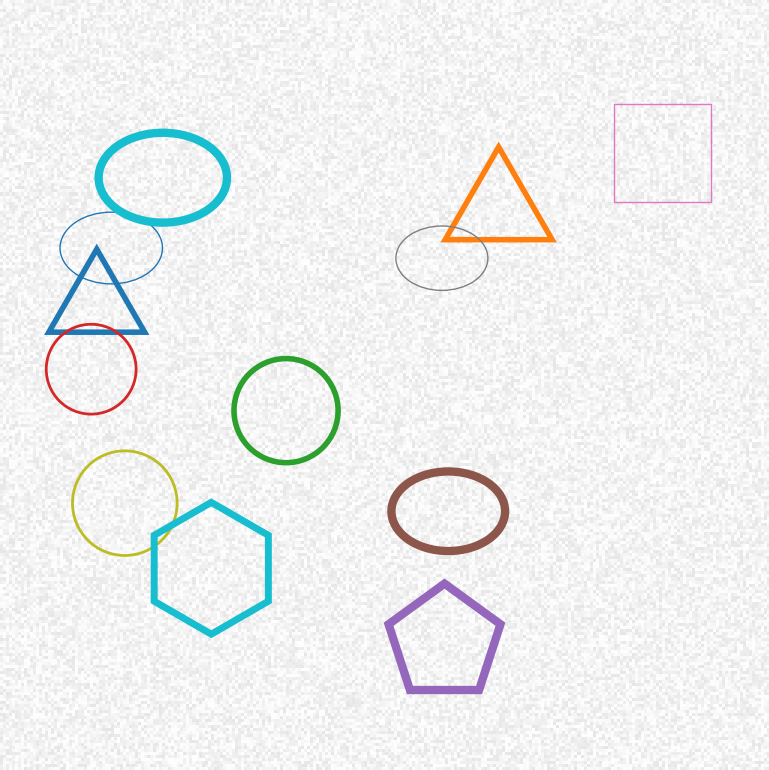[{"shape": "triangle", "thickness": 2, "radius": 0.36, "center": [0.126, 0.605]}, {"shape": "oval", "thickness": 0.5, "radius": 0.33, "center": [0.144, 0.678]}, {"shape": "triangle", "thickness": 2, "radius": 0.4, "center": [0.648, 0.729]}, {"shape": "circle", "thickness": 2, "radius": 0.34, "center": [0.371, 0.467]}, {"shape": "circle", "thickness": 1, "radius": 0.29, "center": [0.118, 0.521]}, {"shape": "pentagon", "thickness": 3, "radius": 0.38, "center": [0.577, 0.166]}, {"shape": "oval", "thickness": 3, "radius": 0.37, "center": [0.582, 0.336]}, {"shape": "square", "thickness": 0.5, "radius": 0.32, "center": [0.86, 0.801]}, {"shape": "oval", "thickness": 0.5, "radius": 0.3, "center": [0.574, 0.665]}, {"shape": "circle", "thickness": 1, "radius": 0.34, "center": [0.162, 0.347]}, {"shape": "oval", "thickness": 3, "radius": 0.42, "center": [0.211, 0.769]}, {"shape": "hexagon", "thickness": 2.5, "radius": 0.43, "center": [0.274, 0.262]}]